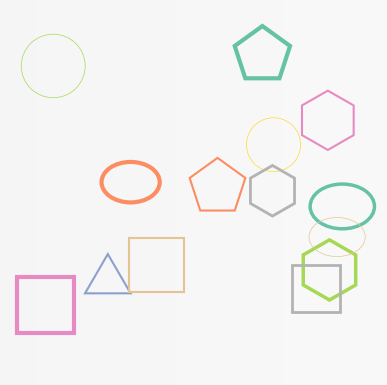[{"shape": "pentagon", "thickness": 3, "radius": 0.38, "center": [0.677, 0.857]}, {"shape": "oval", "thickness": 2.5, "radius": 0.42, "center": [0.883, 0.464]}, {"shape": "oval", "thickness": 3, "radius": 0.38, "center": [0.337, 0.527]}, {"shape": "pentagon", "thickness": 1.5, "radius": 0.38, "center": [0.561, 0.514]}, {"shape": "triangle", "thickness": 1.5, "radius": 0.34, "center": [0.278, 0.272]}, {"shape": "hexagon", "thickness": 1.5, "radius": 0.39, "center": [0.846, 0.688]}, {"shape": "square", "thickness": 3, "radius": 0.36, "center": [0.118, 0.209]}, {"shape": "circle", "thickness": 0.5, "radius": 0.41, "center": [0.137, 0.829]}, {"shape": "hexagon", "thickness": 2.5, "radius": 0.39, "center": [0.85, 0.299]}, {"shape": "circle", "thickness": 0.5, "radius": 0.35, "center": [0.706, 0.624]}, {"shape": "oval", "thickness": 0.5, "radius": 0.36, "center": [0.87, 0.384]}, {"shape": "square", "thickness": 1.5, "radius": 0.35, "center": [0.404, 0.311]}, {"shape": "hexagon", "thickness": 2, "radius": 0.33, "center": [0.703, 0.504]}, {"shape": "square", "thickness": 2, "radius": 0.3, "center": [0.815, 0.25]}]